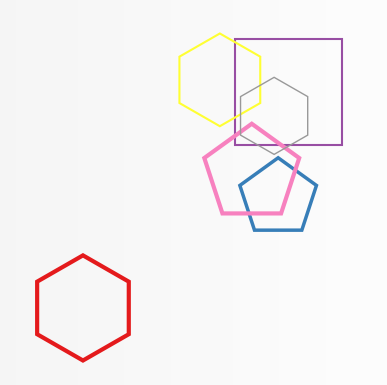[{"shape": "hexagon", "thickness": 3, "radius": 0.68, "center": [0.214, 0.2]}, {"shape": "pentagon", "thickness": 2.5, "radius": 0.52, "center": [0.718, 0.486]}, {"shape": "square", "thickness": 1.5, "radius": 0.69, "center": [0.744, 0.76]}, {"shape": "hexagon", "thickness": 1.5, "radius": 0.6, "center": [0.567, 0.793]}, {"shape": "pentagon", "thickness": 3, "radius": 0.64, "center": [0.65, 0.55]}, {"shape": "hexagon", "thickness": 1, "radius": 0.5, "center": [0.707, 0.699]}]